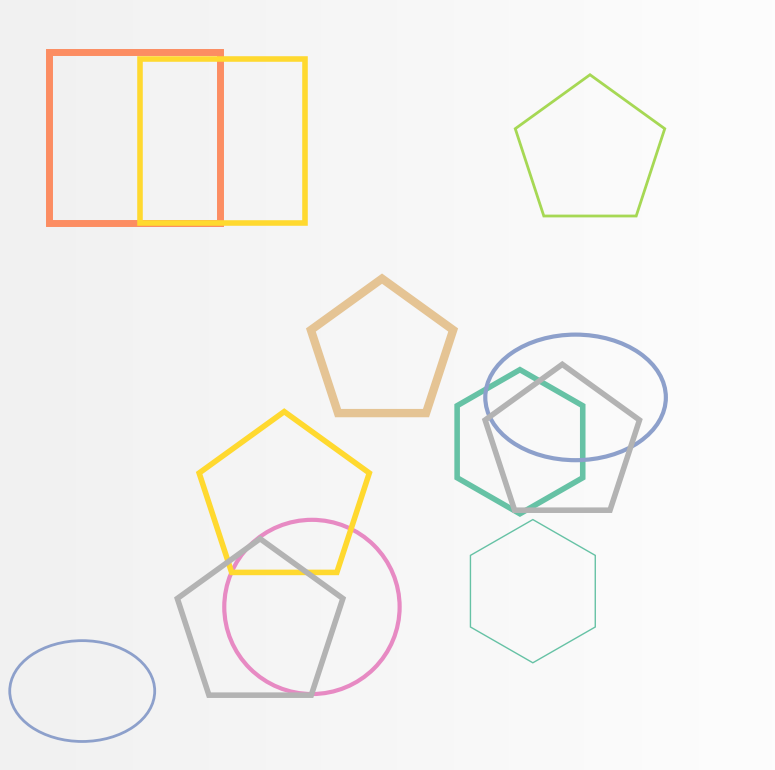[{"shape": "hexagon", "thickness": 2, "radius": 0.47, "center": [0.671, 0.426]}, {"shape": "hexagon", "thickness": 0.5, "radius": 0.46, "center": [0.688, 0.232]}, {"shape": "square", "thickness": 2.5, "radius": 0.55, "center": [0.174, 0.821]}, {"shape": "oval", "thickness": 1.5, "radius": 0.58, "center": [0.743, 0.484]}, {"shape": "oval", "thickness": 1, "radius": 0.47, "center": [0.106, 0.103]}, {"shape": "circle", "thickness": 1.5, "radius": 0.57, "center": [0.403, 0.212]}, {"shape": "pentagon", "thickness": 1, "radius": 0.51, "center": [0.761, 0.802]}, {"shape": "pentagon", "thickness": 2, "radius": 0.58, "center": [0.367, 0.35]}, {"shape": "square", "thickness": 2, "radius": 0.53, "center": [0.287, 0.817]}, {"shape": "pentagon", "thickness": 3, "radius": 0.48, "center": [0.493, 0.542]}, {"shape": "pentagon", "thickness": 2, "radius": 0.52, "center": [0.726, 0.422]}, {"shape": "pentagon", "thickness": 2, "radius": 0.56, "center": [0.336, 0.188]}]